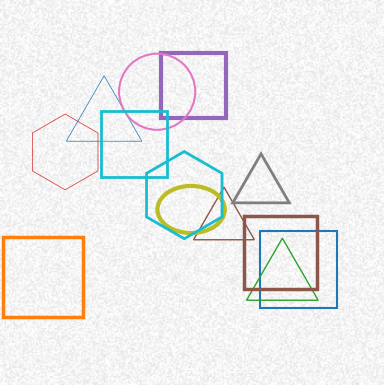[{"shape": "triangle", "thickness": 0.5, "radius": 0.57, "center": [0.27, 0.69]}, {"shape": "square", "thickness": 1.5, "radius": 0.5, "center": [0.776, 0.3]}, {"shape": "square", "thickness": 2.5, "radius": 0.52, "center": [0.111, 0.281]}, {"shape": "triangle", "thickness": 1, "radius": 0.54, "center": [0.733, 0.274]}, {"shape": "hexagon", "thickness": 0.5, "radius": 0.49, "center": [0.169, 0.605]}, {"shape": "square", "thickness": 3, "radius": 0.42, "center": [0.501, 0.779]}, {"shape": "square", "thickness": 2.5, "radius": 0.47, "center": [0.729, 0.344]}, {"shape": "triangle", "thickness": 1, "radius": 0.46, "center": [0.582, 0.423]}, {"shape": "circle", "thickness": 1.5, "radius": 0.49, "center": [0.408, 0.762]}, {"shape": "triangle", "thickness": 2, "radius": 0.42, "center": [0.678, 0.516]}, {"shape": "oval", "thickness": 3, "radius": 0.44, "center": [0.496, 0.456]}, {"shape": "square", "thickness": 2, "radius": 0.43, "center": [0.347, 0.625]}, {"shape": "hexagon", "thickness": 2, "radius": 0.57, "center": [0.479, 0.493]}]